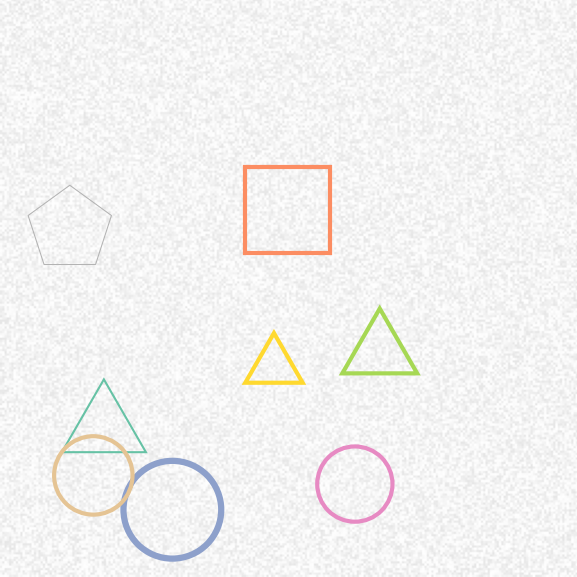[{"shape": "triangle", "thickness": 1, "radius": 0.42, "center": [0.18, 0.258]}, {"shape": "square", "thickness": 2, "radius": 0.37, "center": [0.498, 0.635]}, {"shape": "circle", "thickness": 3, "radius": 0.42, "center": [0.298, 0.116]}, {"shape": "circle", "thickness": 2, "radius": 0.33, "center": [0.614, 0.161]}, {"shape": "triangle", "thickness": 2, "radius": 0.37, "center": [0.658, 0.39]}, {"shape": "triangle", "thickness": 2, "radius": 0.29, "center": [0.474, 0.365]}, {"shape": "circle", "thickness": 2, "radius": 0.34, "center": [0.162, 0.176]}, {"shape": "pentagon", "thickness": 0.5, "radius": 0.38, "center": [0.121, 0.603]}]